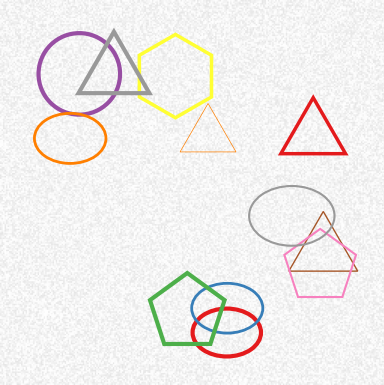[{"shape": "oval", "thickness": 3, "radius": 0.44, "center": [0.589, 0.136]}, {"shape": "triangle", "thickness": 2.5, "radius": 0.48, "center": [0.814, 0.649]}, {"shape": "oval", "thickness": 2, "radius": 0.46, "center": [0.59, 0.199]}, {"shape": "pentagon", "thickness": 3, "radius": 0.51, "center": [0.486, 0.189]}, {"shape": "circle", "thickness": 3, "radius": 0.53, "center": [0.206, 0.808]}, {"shape": "oval", "thickness": 2, "radius": 0.46, "center": [0.182, 0.641]}, {"shape": "triangle", "thickness": 0.5, "radius": 0.42, "center": [0.54, 0.647]}, {"shape": "hexagon", "thickness": 2.5, "radius": 0.54, "center": [0.456, 0.802]}, {"shape": "triangle", "thickness": 1, "radius": 0.52, "center": [0.84, 0.347]}, {"shape": "pentagon", "thickness": 1.5, "radius": 0.49, "center": [0.832, 0.308]}, {"shape": "triangle", "thickness": 3, "radius": 0.53, "center": [0.296, 0.811]}, {"shape": "oval", "thickness": 1.5, "radius": 0.55, "center": [0.758, 0.439]}]